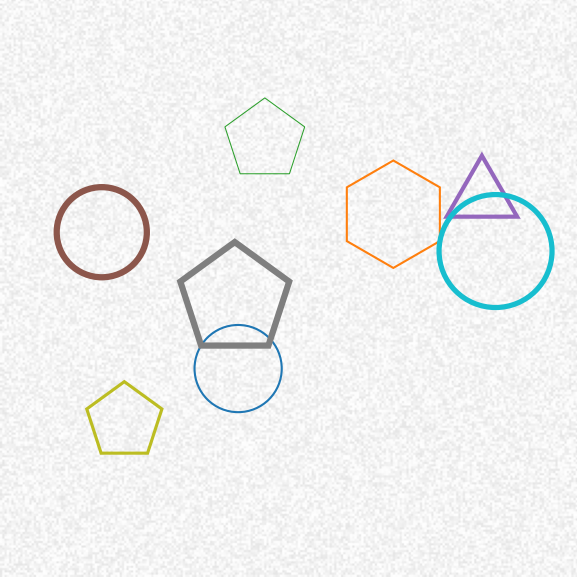[{"shape": "circle", "thickness": 1, "radius": 0.38, "center": [0.412, 0.361]}, {"shape": "hexagon", "thickness": 1, "radius": 0.47, "center": [0.681, 0.628]}, {"shape": "pentagon", "thickness": 0.5, "radius": 0.36, "center": [0.459, 0.757]}, {"shape": "triangle", "thickness": 2, "radius": 0.35, "center": [0.834, 0.659]}, {"shape": "circle", "thickness": 3, "radius": 0.39, "center": [0.176, 0.597]}, {"shape": "pentagon", "thickness": 3, "radius": 0.5, "center": [0.407, 0.481]}, {"shape": "pentagon", "thickness": 1.5, "radius": 0.34, "center": [0.215, 0.27]}, {"shape": "circle", "thickness": 2.5, "radius": 0.49, "center": [0.858, 0.564]}]